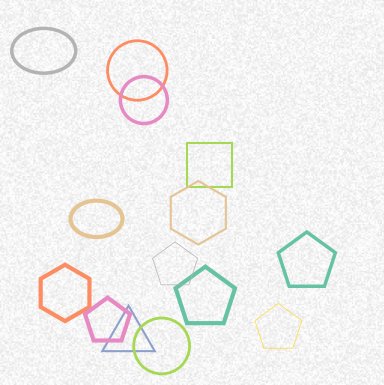[{"shape": "pentagon", "thickness": 3, "radius": 0.41, "center": [0.533, 0.226]}, {"shape": "pentagon", "thickness": 2.5, "radius": 0.39, "center": [0.797, 0.319]}, {"shape": "hexagon", "thickness": 3, "radius": 0.37, "center": [0.169, 0.239]}, {"shape": "circle", "thickness": 2, "radius": 0.39, "center": [0.357, 0.817]}, {"shape": "triangle", "thickness": 1.5, "radius": 0.39, "center": [0.334, 0.127]}, {"shape": "pentagon", "thickness": 3, "radius": 0.31, "center": [0.279, 0.165]}, {"shape": "circle", "thickness": 2.5, "radius": 0.3, "center": [0.374, 0.74]}, {"shape": "circle", "thickness": 2, "radius": 0.36, "center": [0.42, 0.102]}, {"shape": "square", "thickness": 1.5, "radius": 0.29, "center": [0.544, 0.571]}, {"shape": "pentagon", "thickness": 0.5, "radius": 0.32, "center": [0.723, 0.148]}, {"shape": "hexagon", "thickness": 1.5, "radius": 0.41, "center": [0.515, 0.447]}, {"shape": "oval", "thickness": 3, "radius": 0.34, "center": [0.251, 0.431]}, {"shape": "pentagon", "thickness": 0.5, "radius": 0.31, "center": [0.455, 0.31]}, {"shape": "oval", "thickness": 2.5, "radius": 0.42, "center": [0.114, 0.868]}]